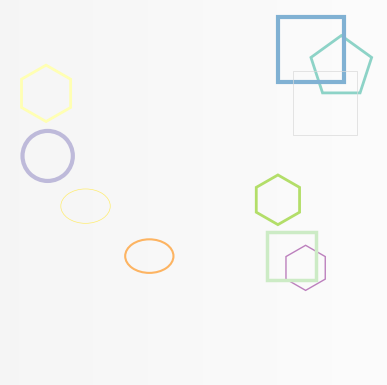[{"shape": "pentagon", "thickness": 2, "radius": 0.41, "center": [0.881, 0.825]}, {"shape": "hexagon", "thickness": 2, "radius": 0.37, "center": [0.119, 0.758]}, {"shape": "circle", "thickness": 3, "radius": 0.32, "center": [0.123, 0.595]}, {"shape": "square", "thickness": 3, "radius": 0.43, "center": [0.803, 0.872]}, {"shape": "oval", "thickness": 1.5, "radius": 0.31, "center": [0.385, 0.335]}, {"shape": "hexagon", "thickness": 2, "radius": 0.32, "center": [0.717, 0.481]}, {"shape": "square", "thickness": 0.5, "radius": 0.42, "center": [0.839, 0.732]}, {"shape": "hexagon", "thickness": 1, "radius": 0.29, "center": [0.789, 0.304]}, {"shape": "square", "thickness": 2.5, "radius": 0.31, "center": [0.753, 0.334]}, {"shape": "oval", "thickness": 0.5, "radius": 0.32, "center": [0.221, 0.465]}]